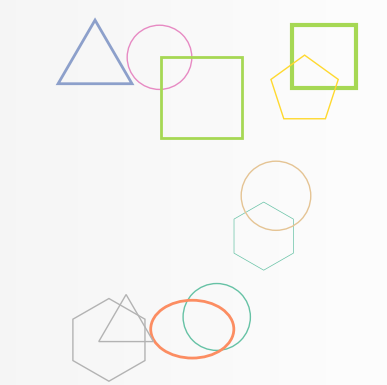[{"shape": "hexagon", "thickness": 0.5, "radius": 0.44, "center": [0.681, 0.387]}, {"shape": "circle", "thickness": 1, "radius": 0.43, "center": [0.559, 0.177]}, {"shape": "oval", "thickness": 2, "radius": 0.54, "center": [0.496, 0.145]}, {"shape": "triangle", "thickness": 2, "radius": 0.55, "center": [0.245, 0.838]}, {"shape": "circle", "thickness": 1, "radius": 0.42, "center": [0.412, 0.851]}, {"shape": "square", "thickness": 3, "radius": 0.41, "center": [0.836, 0.853]}, {"shape": "square", "thickness": 2, "radius": 0.52, "center": [0.52, 0.746]}, {"shape": "pentagon", "thickness": 1, "radius": 0.46, "center": [0.786, 0.765]}, {"shape": "circle", "thickness": 1, "radius": 0.45, "center": [0.712, 0.492]}, {"shape": "hexagon", "thickness": 1, "radius": 0.54, "center": [0.281, 0.117]}, {"shape": "triangle", "thickness": 1, "radius": 0.41, "center": [0.325, 0.154]}]